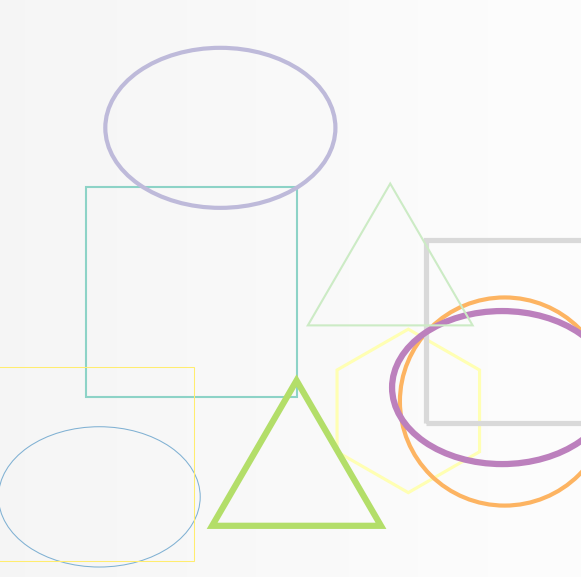[{"shape": "square", "thickness": 1, "radius": 0.91, "center": [0.33, 0.493]}, {"shape": "hexagon", "thickness": 1.5, "radius": 0.71, "center": [0.702, 0.288]}, {"shape": "oval", "thickness": 2, "radius": 0.99, "center": [0.379, 0.778]}, {"shape": "oval", "thickness": 0.5, "radius": 0.87, "center": [0.171, 0.139]}, {"shape": "circle", "thickness": 2, "radius": 0.9, "center": [0.868, 0.304]}, {"shape": "triangle", "thickness": 3, "radius": 0.84, "center": [0.51, 0.172]}, {"shape": "square", "thickness": 2.5, "radius": 0.79, "center": [0.891, 0.425]}, {"shape": "oval", "thickness": 3, "radius": 0.95, "center": [0.864, 0.328]}, {"shape": "triangle", "thickness": 1, "radius": 0.82, "center": [0.671, 0.518]}, {"shape": "square", "thickness": 0.5, "radius": 0.84, "center": [0.166, 0.196]}]